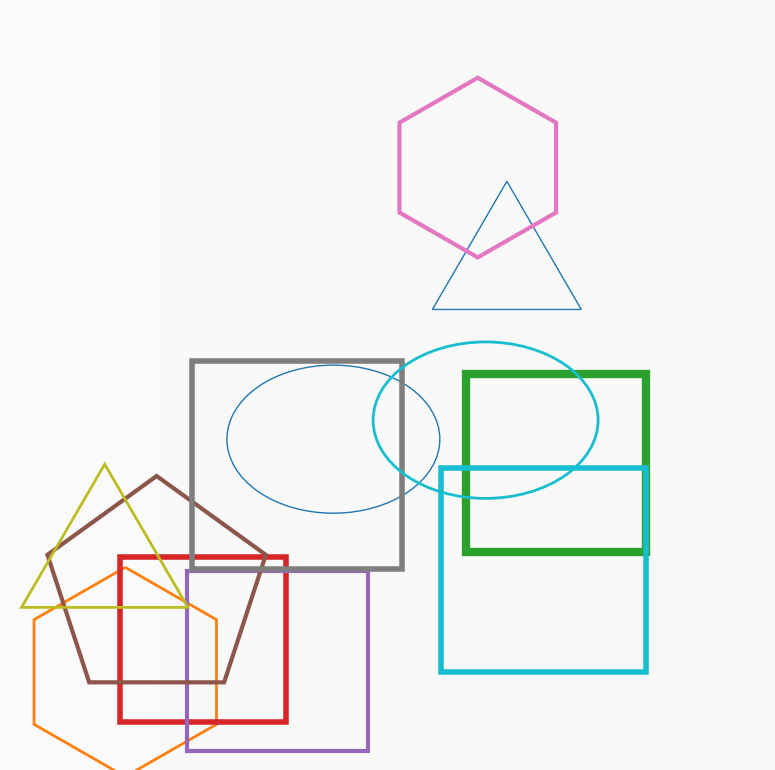[{"shape": "triangle", "thickness": 0.5, "radius": 0.55, "center": [0.654, 0.654]}, {"shape": "oval", "thickness": 0.5, "radius": 0.69, "center": [0.43, 0.43]}, {"shape": "hexagon", "thickness": 1, "radius": 0.68, "center": [0.162, 0.127]}, {"shape": "square", "thickness": 3, "radius": 0.58, "center": [0.717, 0.398]}, {"shape": "square", "thickness": 2, "radius": 0.54, "center": [0.262, 0.169]}, {"shape": "square", "thickness": 1.5, "radius": 0.58, "center": [0.358, 0.142]}, {"shape": "pentagon", "thickness": 1.5, "radius": 0.74, "center": [0.202, 0.234]}, {"shape": "hexagon", "thickness": 1.5, "radius": 0.58, "center": [0.616, 0.782]}, {"shape": "square", "thickness": 2, "radius": 0.68, "center": [0.384, 0.396]}, {"shape": "triangle", "thickness": 1, "radius": 0.62, "center": [0.135, 0.273]}, {"shape": "oval", "thickness": 1, "radius": 0.73, "center": [0.627, 0.454]}, {"shape": "square", "thickness": 2, "radius": 0.66, "center": [0.701, 0.26]}]